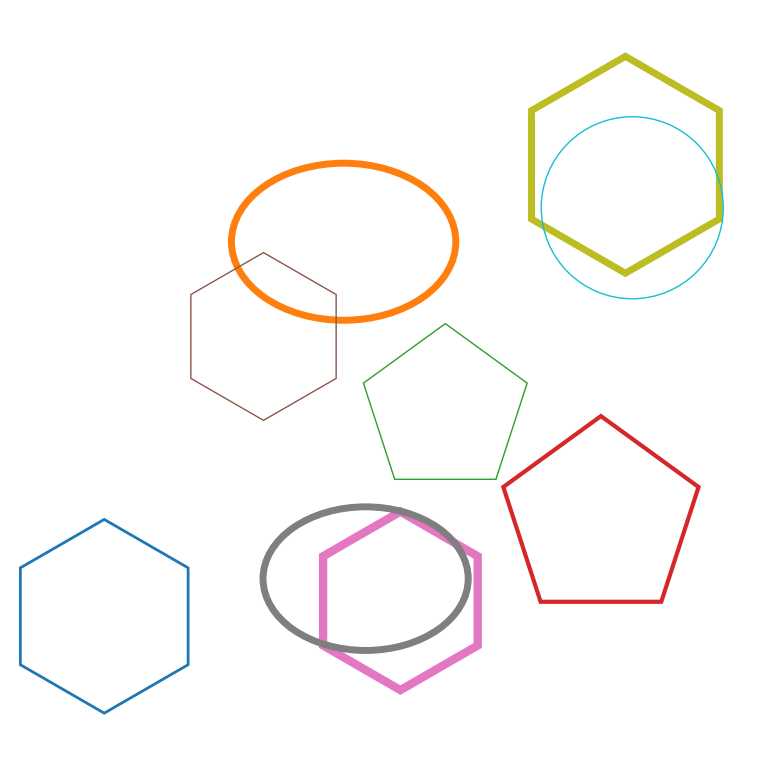[{"shape": "hexagon", "thickness": 1, "radius": 0.63, "center": [0.135, 0.2]}, {"shape": "oval", "thickness": 2.5, "radius": 0.73, "center": [0.446, 0.686]}, {"shape": "pentagon", "thickness": 0.5, "radius": 0.56, "center": [0.578, 0.468]}, {"shape": "pentagon", "thickness": 1.5, "radius": 0.67, "center": [0.78, 0.326]}, {"shape": "hexagon", "thickness": 0.5, "radius": 0.54, "center": [0.342, 0.563]}, {"shape": "hexagon", "thickness": 3, "radius": 0.58, "center": [0.52, 0.22]}, {"shape": "oval", "thickness": 2.5, "radius": 0.67, "center": [0.475, 0.249]}, {"shape": "hexagon", "thickness": 2.5, "radius": 0.7, "center": [0.812, 0.786]}, {"shape": "circle", "thickness": 0.5, "radius": 0.59, "center": [0.821, 0.73]}]